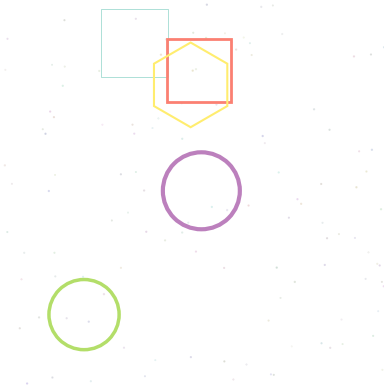[{"shape": "square", "thickness": 0.5, "radius": 0.44, "center": [0.349, 0.889]}, {"shape": "square", "thickness": 2, "radius": 0.41, "center": [0.517, 0.817]}, {"shape": "circle", "thickness": 2.5, "radius": 0.46, "center": [0.218, 0.183]}, {"shape": "circle", "thickness": 3, "radius": 0.5, "center": [0.523, 0.504]}, {"shape": "hexagon", "thickness": 1.5, "radius": 0.55, "center": [0.495, 0.78]}]